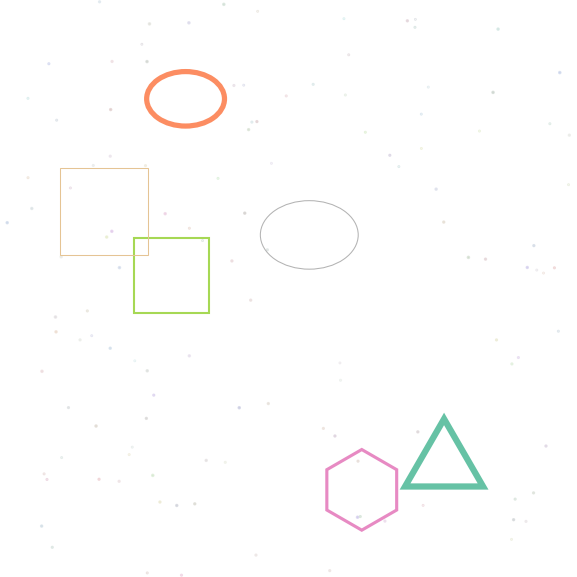[{"shape": "triangle", "thickness": 3, "radius": 0.39, "center": [0.769, 0.196]}, {"shape": "oval", "thickness": 2.5, "radius": 0.34, "center": [0.321, 0.828]}, {"shape": "hexagon", "thickness": 1.5, "radius": 0.35, "center": [0.626, 0.151]}, {"shape": "square", "thickness": 1, "radius": 0.33, "center": [0.298, 0.522]}, {"shape": "square", "thickness": 0.5, "radius": 0.38, "center": [0.18, 0.633]}, {"shape": "oval", "thickness": 0.5, "radius": 0.42, "center": [0.536, 0.592]}]